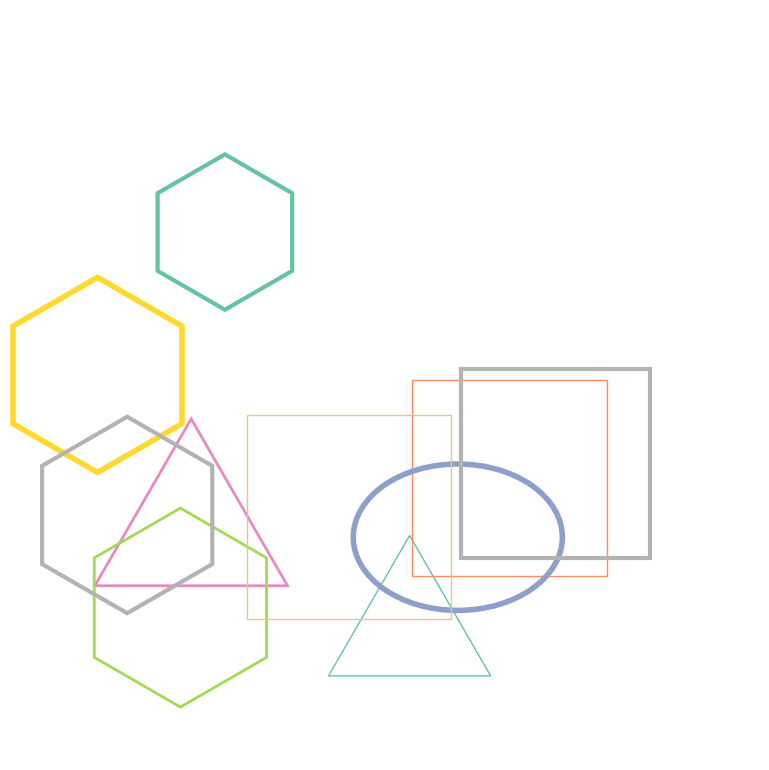[{"shape": "hexagon", "thickness": 1.5, "radius": 0.5, "center": [0.292, 0.699]}, {"shape": "triangle", "thickness": 0.5, "radius": 0.61, "center": [0.532, 0.183]}, {"shape": "square", "thickness": 0.5, "radius": 0.64, "center": [0.662, 0.379]}, {"shape": "oval", "thickness": 2, "radius": 0.68, "center": [0.595, 0.302]}, {"shape": "triangle", "thickness": 1, "radius": 0.72, "center": [0.248, 0.312]}, {"shape": "hexagon", "thickness": 1, "radius": 0.65, "center": [0.234, 0.211]}, {"shape": "hexagon", "thickness": 2, "radius": 0.63, "center": [0.127, 0.513]}, {"shape": "square", "thickness": 0.5, "radius": 0.66, "center": [0.454, 0.328]}, {"shape": "hexagon", "thickness": 1.5, "radius": 0.64, "center": [0.165, 0.331]}, {"shape": "square", "thickness": 1.5, "radius": 0.61, "center": [0.721, 0.398]}]